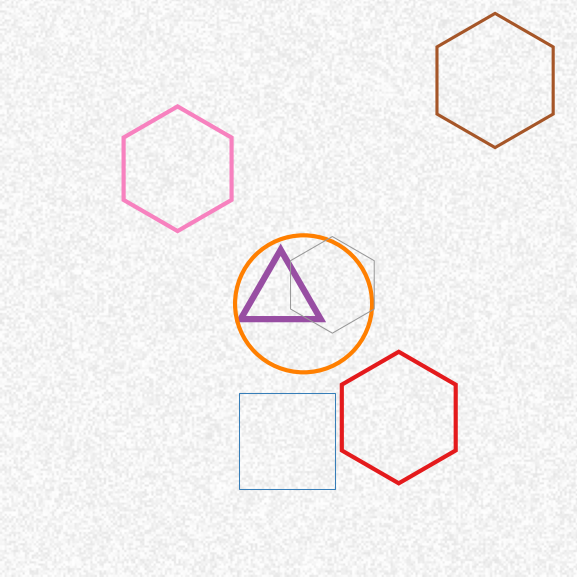[{"shape": "hexagon", "thickness": 2, "radius": 0.57, "center": [0.69, 0.276]}, {"shape": "square", "thickness": 0.5, "radius": 0.41, "center": [0.497, 0.236]}, {"shape": "triangle", "thickness": 3, "radius": 0.4, "center": [0.486, 0.487]}, {"shape": "circle", "thickness": 2, "radius": 0.59, "center": [0.526, 0.473]}, {"shape": "hexagon", "thickness": 1.5, "radius": 0.58, "center": [0.857, 0.86]}, {"shape": "hexagon", "thickness": 2, "radius": 0.54, "center": [0.308, 0.707]}, {"shape": "hexagon", "thickness": 0.5, "radius": 0.42, "center": [0.576, 0.506]}]